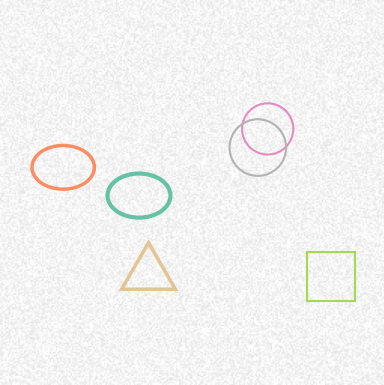[{"shape": "oval", "thickness": 3, "radius": 0.41, "center": [0.361, 0.492]}, {"shape": "oval", "thickness": 2.5, "radius": 0.41, "center": [0.164, 0.565]}, {"shape": "circle", "thickness": 1.5, "radius": 0.33, "center": [0.695, 0.665]}, {"shape": "square", "thickness": 1.5, "radius": 0.31, "center": [0.859, 0.282]}, {"shape": "triangle", "thickness": 2.5, "radius": 0.4, "center": [0.386, 0.289]}, {"shape": "circle", "thickness": 1.5, "radius": 0.37, "center": [0.67, 0.617]}]